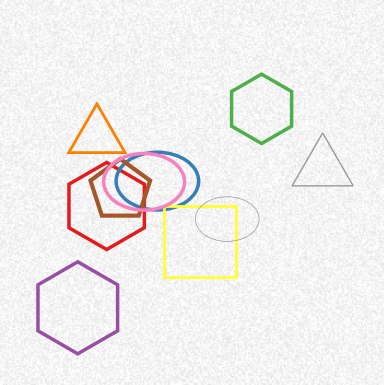[{"shape": "hexagon", "thickness": 2.5, "radius": 0.57, "center": [0.277, 0.465]}, {"shape": "oval", "thickness": 2.5, "radius": 0.54, "center": [0.409, 0.53]}, {"shape": "hexagon", "thickness": 2.5, "radius": 0.45, "center": [0.679, 0.717]}, {"shape": "hexagon", "thickness": 2.5, "radius": 0.6, "center": [0.202, 0.2]}, {"shape": "triangle", "thickness": 2, "radius": 0.42, "center": [0.252, 0.646]}, {"shape": "square", "thickness": 2, "radius": 0.47, "center": [0.519, 0.373]}, {"shape": "pentagon", "thickness": 3, "radius": 0.41, "center": [0.312, 0.506]}, {"shape": "oval", "thickness": 2.5, "radius": 0.53, "center": [0.374, 0.528]}, {"shape": "triangle", "thickness": 1, "radius": 0.46, "center": [0.838, 0.563]}, {"shape": "oval", "thickness": 0.5, "radius": 0.41, "center": [0.59, 0.431]}]